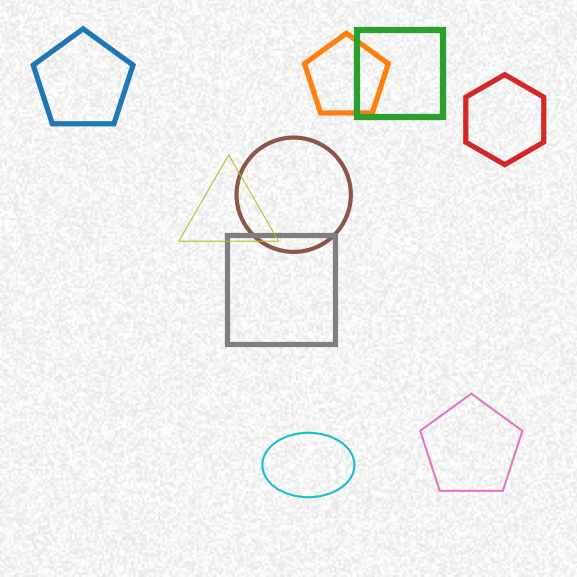[{"shape": "pentagon", "thickness": 2.5, "radius": 0.45, "center": [0.144, 0.858]}, {"shape": "pentagon", "thickness": 2.5, "radius": 0.38, "center": [0.6, 0.865]}, {"shape": "square", "thickness": 3, "radius": 0.38, "center": [0.693, 0.872]}, {"shape": "hexagon", "thickness": 2.5, "radius": 0.39, "center": [0.874, 0.792]}, {"shape": "circle", "thickness": 2, "radius": 0.49, "center": [0.509, 0.662]}, {"shape": "pentagon", "thickness": 1, "radius": 0.46, "center": [0.816, 0.224]}, {"shape": "square", "thickness": 2.5, "radius": 0.47, "center": [0.486, 0.498]}, {"shape": "triangle", "thickness": 0.5, "radius": 0.5, "center": [0.396, 0.631]}, {"shape": "oval", "thickness": 1, "radius": 0.4, "center": [0.534, 0.194]}]